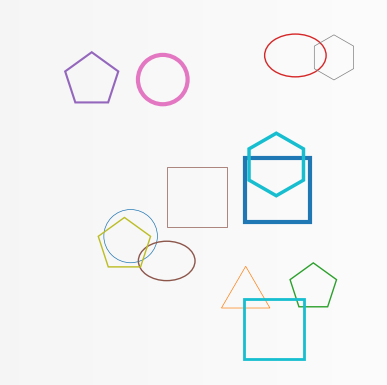[{"shape": "circle", "thickness": 0.5, "radius": 0.35, "center": [0.337, 0.387]}, {"shape": "square", "thickness": 3, "radius": 0.42, "center": [0.716, 0.507]}, {"shape": "triangle", "thickness": 0.5, "radius": 0.36, "center": [0.634, 0.236]}, {"shape": "pentagon", "thickness": 1, "radius": 0.32, "center": [0.809, 0.254]}, {"shape": "oval", "thickness": 1, "radius": 0.4, "center": [0.762, 0.856]}, {"shape": "pentagon", "thickness": 1.5, "radius": 0.36, "center": [0.237, 0.792]}, {"shape": "square", "thickness": 0.5, "radius": 0.39, "center": [0.509, 0.488]}, {"shape": "oval", "thickness": 1, "radius": 0.37, "center": [0.43, 0.322]}, {"shape": "circle", "thickness": 3, "radius": 0.32, "center": [0.42, 0.793]}, {"shape": "hexagon", "thickness": 0.5, "radius": 0.29, "center": [0.862, 0.851]}, {"shape": "pentagon", "thickness": 1, "radius": 0.35, "center": [0.321, 0.364]}, {"shape": "square", "thickness": 2, "radius": 0.39, "center": [0.708, 0.146]}, {"shape": "hexagon", "thickness": 2.5, "radius": 0.41, "center": [0.713, 0.573]}]